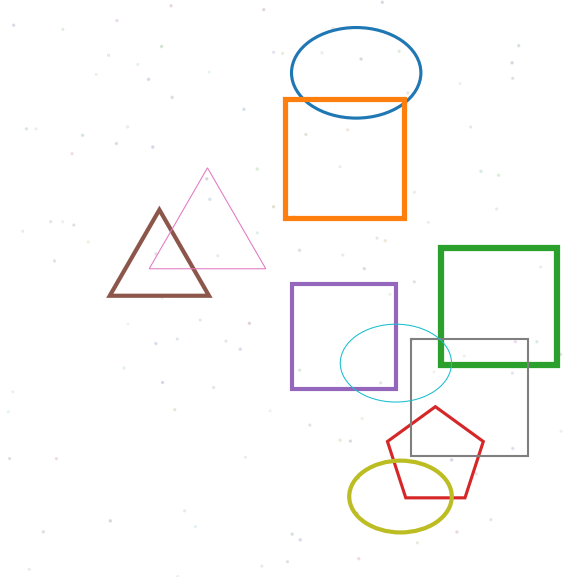[{"shape": "oval", "thickness": 1.5, "radius": 0.56, "center": [0.617, 0.873]}, {"shape": "square", "thickness": 2.5, "radius": 0.52, "center": [0.597, 0.724]}, {"shape": "square", "thickness": 3, "radius": 0.5, "center": [0.864, 0.468]}, {"shape": "pentagon", "thickness": 1.5, "radius": 0.44, "center": [0.754, 0.208]}, {"shape": "square", "thickness": 2, "radius": 0.45, "center": [0.595, 0.416]}, {"shape": "triangle", "thickness": 2, "radius": 0.5, "center": [0.276, 0.537]}, {"shape": "triangle", "thickness": 0.5, "radius": 0.58, "center": [0.359, 0.592]}, {"shape": "square", "thickness": 1, "radius": 0.51, "center": [0.814, 0.311]}, {"shape": "oval", "thickness": 2, "radius": 0.44, "center": [0.694, 0.139]}, {"shape": "oval", "thickness": 0.5, "radius": 0.48, "center": [0.686, 0.37]}]